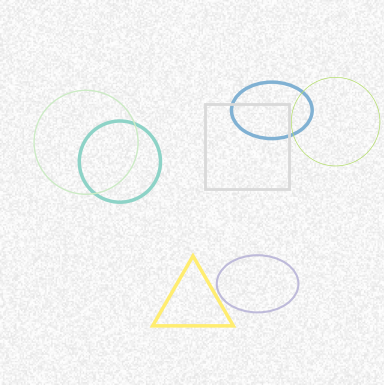[{"shape": "circle", "thickness": 2.5, "radius": 0.53, "center": [0.311, 0.58]}, {"shape": "oval", "thickness": 1.5, "radius": 0.53, "center": [0.669, 0.263]}, {"shape": "oval", "thickness": 2.5, "radius": 0.52, "center": [0.706, 0.713]}, {"shape": "circle", "thickness": 0.5, "radius": 0.58, "center": [0.872, 0.684]}, {"shape": "square", "thickness": 2, "radius": 0.55, "center": [0.642, 0.62]}, {"shape": "circle", "thickness": 1, "radius": 0.68, "center": [0.224, 0.63]}, {"shape": "triangle", "thickness": 2.5, "radius": 0.6, "center": [0.501, 0.214]}]